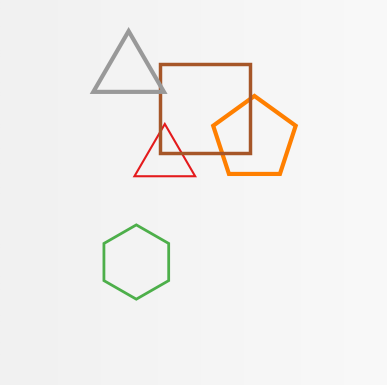[{"shape": "triangle", "thickness": 1.5, "radius": 0.45, "center": [0.425, 0.587]}, {"shape": "hexagon", "thickness": 2, "radius": 0.48, "center": [0.352, 0.319]}, {"shape": "pentagon", "thickness": 3, "radius": 0.56, "center": [0.657, 0.639]}, {"shape": "square", "thickness": 2.5, "radius": 0.58, "center": [0.529, 0.719]}, {"shape": "triangle", "thickness": 3, "radius": 0.53, "center": [0.332, 0.814]}]